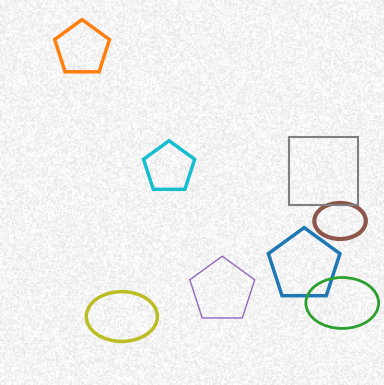[{"shape": "pentagon", "thickness": 2.5, "radius": 0.49, "center": [0.79, 0.311]}, {"shape": "pentagon", "thickness": 2.5, "radius": 0.37, "center": [0.213, 0.874]}, {"shape": "oval", "thickness": 2, "radius": 0.47, "center": [0.889, 0.213]}, {"shape": "pentagon", "thickness": 1, "radius": 0.44, "center": [0.577, 0.246]}, {"shape": "oval", "thickness": 3, "radius": 0.33, "center": [0.883, 0.426]}, {"shape": "square", "thickness": 1.5, "radius": 0.45, "center": [0.84, 0.556]}, {"shape": "oval", "thickness": 2.5, "radius": 0.46, "center": [0.317, 0.178]}, {"shape": "pentagon", "thickness": 2.5, "radius": 0.35, "center": [0.439, 0.565]}]